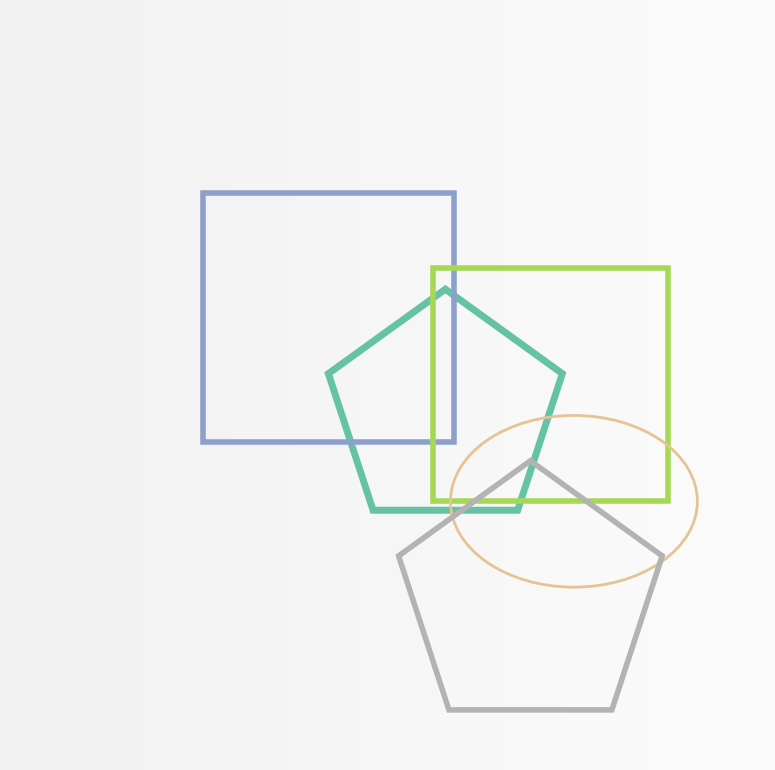[{"shape": "pentagon", "thickness": 2.5, "radius": 0.79, "center": [0.575, 0.466]}, {"shape": "square", "thickness": 2, "radius": 0.81, "center": [0.424, 0.588]}, {"shape": "square", "thickness": 2, "radius": 0.76, "center": [0.71, 0.501]}, {"shape": "oval", "thickness": 1, "radius": 0.8, "center": [0.741, 0.349]}, {"shape": "pentagon", "thickness": 2, "radius": 0.89, "center": [0.684, 0.223]}]